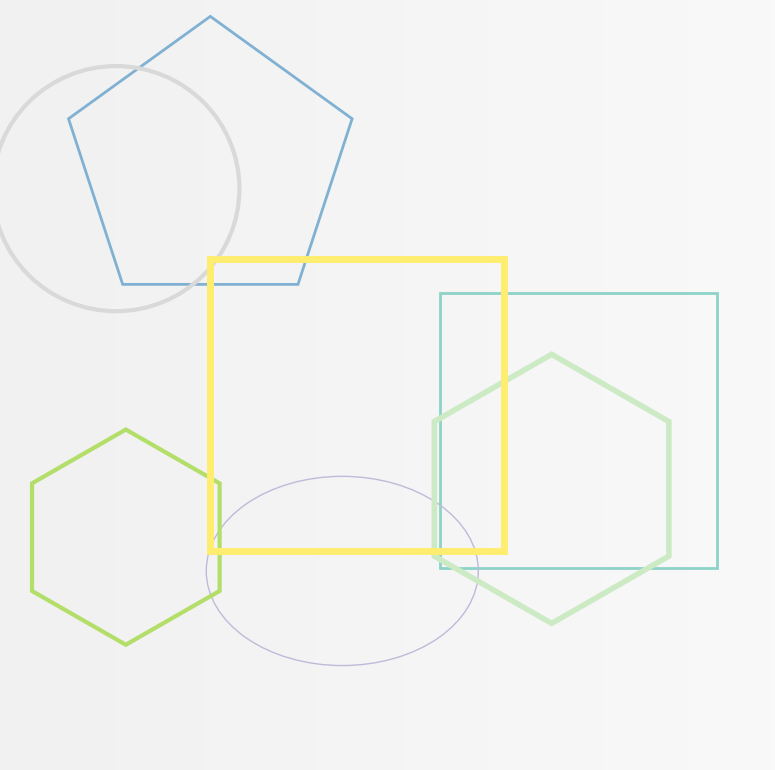[{"shape": "square", "thickness": 1, "radius": 0.89, "center": [0.747, 0.441]}, {"shape": "oval", "thickness": 0.5, "radius": 0.88, "center": [0.442, 0.259]}, {"shape": "pentagon", "thickness": 1, "radius": 0.96, "center": [0.271, 0.786]}, {"shape": "hexagon", "thickness": 1.5, "radius": 0.7, "center": [0.162, 0.302]}, {"shape": "circle", "thickness": 1.5, "radius": 0.8, "center": [0.15, 0.755]}, {"shape": "hexagon", "thickness": 2, "radius": 0.87, "center": [0.712, 0.365]}, {"shape": "square", "thickness": 2.5, "radius": 0.95, "center": [0.46, 0.475]}]